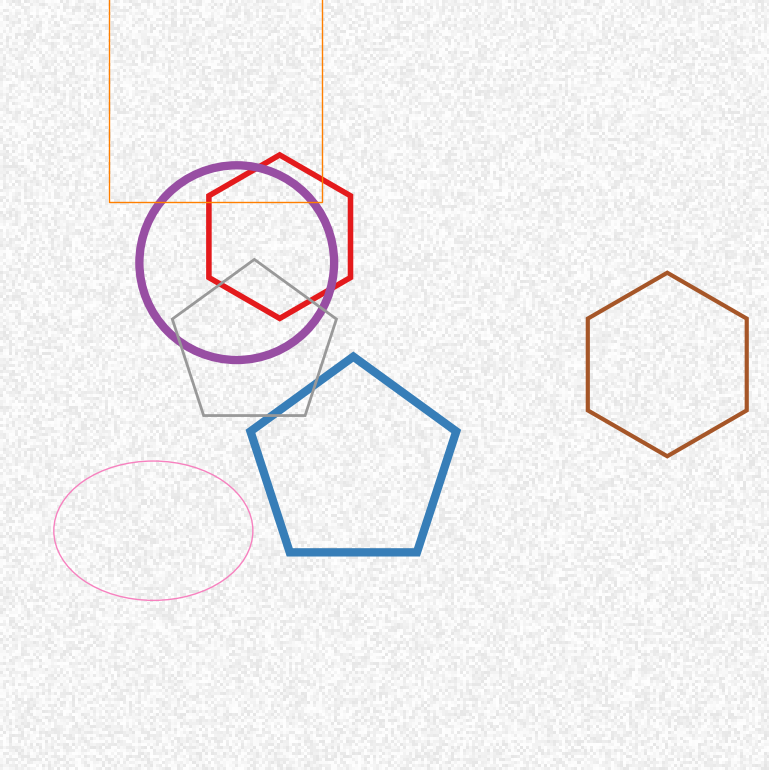[{"shape": "hexagon", "thickness": 2, "radius": 0.53, "center": [0.363, 0.693]}, {"shape": "pentagon", "thickness": 3, "radius": 0.7, "center": [0.459, 0.396]}, {"shape": "circle", "thickness": 3, "radius": 0.63, "center": [0.307, 0.659]}, {"shape": "square", "thickness": 0.5, "radius": 0.69, "center": [0.279, 0.876]}, {"shape": "hexagon", "thickness": 1.5, "radius": 0.6, "center": [0.867, 0.527]}, {"shape": "oval", "thickness": 0.5, "radius": 0.65, "center": [0.199, 0.311]}, {"shape": "pentagon", "thickness": 1, "radius": 0.56, "center": [0.33, 0.551]}]